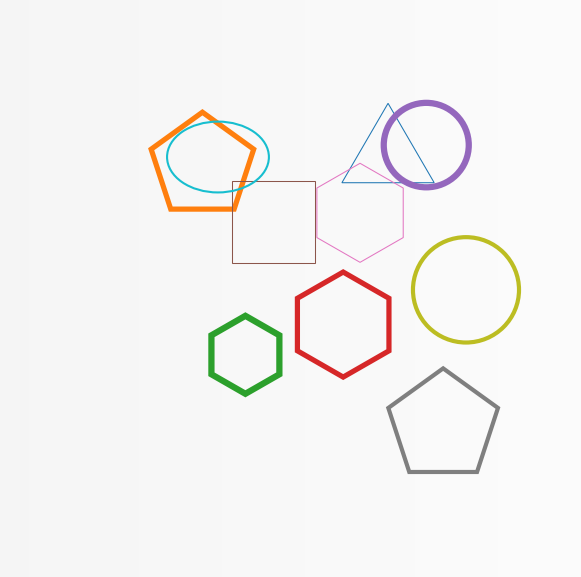[{"shape": "triangle", "thickness": 0.5, "radius": 0.46, "center": [0.668, 0.729]}, {"shape": "pentagon", "thickness": 2.5, "radius": 0.46, "center": [0.348, 0.712]}, {"shape": "hexagon", "thickness": 3, "radius": 0.34, "center": [0.422, 0.385]}, {"shape": "hexagon", "thickness": 2.5, "radius": 0.45, "center": [0.59, 0.437]}, {"shape": "circle", "thickness": 3, "radius": 0.37, "center": [0.733, 0.748]}, {"shape": "square", "thickness": 0.5, "radius": 0.36, "center": [0.47, 0.614]}, {"shape": "hexagon", "thickness": 0.5, "radius": 0.43, "center": [0.619, 0.631]}, {"shape": "pentagon", "thickness": 2, "radius": 0.5, "center": [0.762, 0.262]}, {"shape": "circle", "thickness": 2, "radius": 0.46, "center": [0.802, 0.497]}, {"shape": "oval", "thickness": 1, "radius": 0.44, "center": [0.375, 0.727]}]